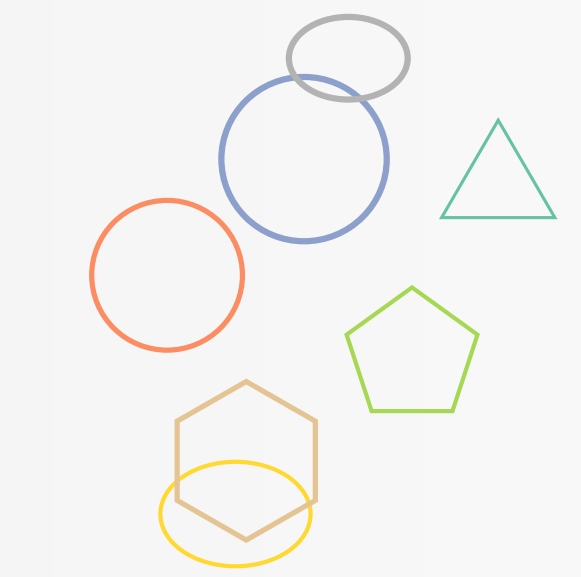[{"shape": "triangle", "thickness": 1.5, "radius": 0.56, "center": [0.857, 0.679]}, {"shape": "circle", "thickness": 2.5, "radius": 0.65, "center": [0.287, 0.522]}, {"shape": "circle", "thickness": 3, "radius": 0.71, "center": [0.523, 0.724]}, {"shape": "pentagon", "thickness": 2, "radius": 0.59, "center": [0.709, 0.383]}, {"shape": "oval", "thickness": 2, "radius": 0.65, "center": [0.405, 0.109]}, {"shape": "hexagon", "thickness": 2.5, "radius": 0.69, "center": [0.424, 0.201]}, {"shape": "oval", "thickness": 3, "radius": 0.51, "center": [0.599, 0.898]}]